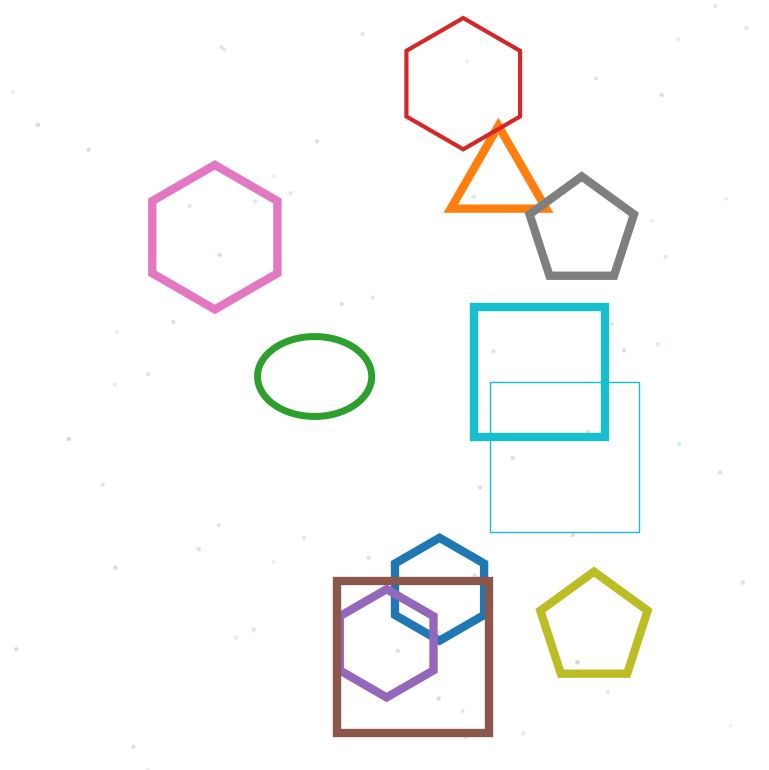[{"shape": "hexagon", "thickness": 3, "radius": 0.33, "center": [0.571, 0.235]}, {"shape": "triangle", "thickness": 3, "radius": 0.36, "center": [0.647, 0.765]}, {"shape": "oval", "thickness": 2.5, "radius": 0.37, "center": [0.409, 0.511]}, {"shape": "hexagon", "thickness": 1.5, "radius": 0.43, "center": [0.602, 0.891]}, {"shape": "hexagon", "thickness": 3, "radius": 0.35, "center": [0.502, 0.165]}, {"shape": "square", "thickness": 3, "radius": 0.49, "center": [0.536, 0.147]}, {"shape": "hexagon", "thickness": 3, "radius": 0.47, "center": [0.279, 0.692]}, {"shape": "pentagon", "thickness": 3, "radius": 0.36, "center": [0.756, 0.7]}, {"shape": "pentagon", "thickness": 3, "radius": 0.37, "center": [0.771, 0.184]}, {"shape": "square", "thickness": 0.5, "radius": 0.48, "center": [0.733, 0.407]}, {"shape": "square", "thickness": 3, "radius": 0.42, "center": [0.701, 0.517]}]